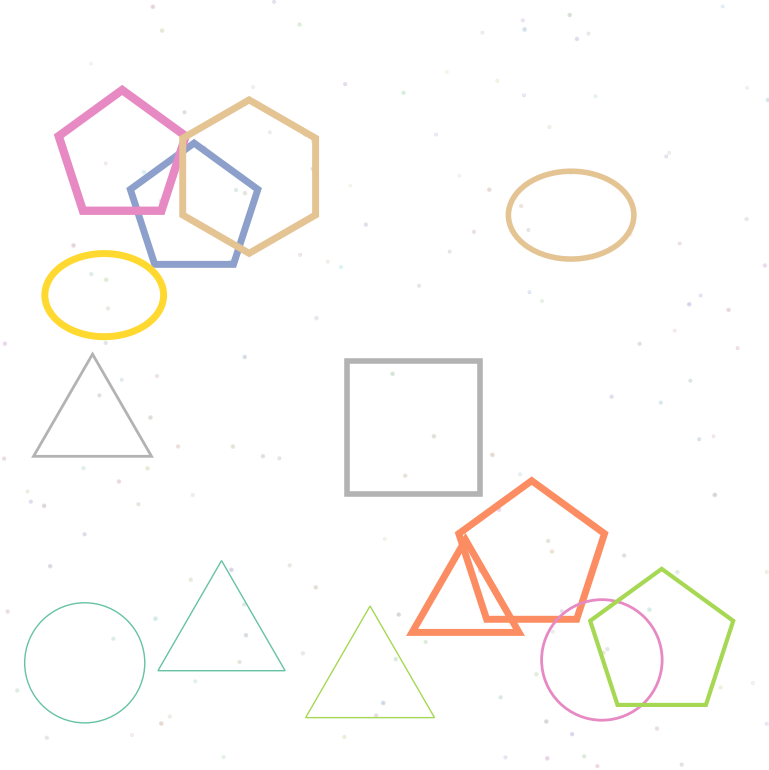[{"shape": "circle", "thickness": 0.5, "radius": 0.39, "center": [0.11, 0.139]}, {"shape": "triangle", "thickness": 0.5, "radius": 0.48, "center": [0.288, 0.177]}, {"shape": "triangle", "thickness": 2.5, "radius": 0.4, "center": [0.605, 0.219]}, {"shape": "pentagon", "thickness": 2.5, "radius": 0.5, "center": [0.69, 0.276]}, {"shape": "pentagon", "thickness": 2.5, "radius": 0.44, "center": [0.252, 0.727]}, {"shape": "pentagon", "thickness": 3, "radius": 0.43, "center": [0.159, 0.796]}, {"shape": "circle", "thickness": 1, "radius": 0.39, "center": [0.782, 0.143]}, {"shape": "triangle", "thickness": 0.5, "radius": 0.48, "center": [0.481, 0.116]}, {"shape": "pentagon", "thickness": 1.5, "radius": 0.49, "center": [0.859, 0.164]}, {"shape": "oval", "thickness": 2.5, "radius": 0.39, "center": [0.135, 0.617]}, {"shape": "oval", "thickness": 2, "radius": 0.41, "center": [0.742, 0.721]}, {"shape": "hexagon", "thickness": 2.5, "radius": 0.5, "center": [0.324, 0.771]}, {"shape": "triangle", "thickness": 1, "radius": 0.44, "center": [0.12, 0.452]}, {"shape": "square", "thickness": 2, "radius": 0.43, "center": [0.537, 0.445]}]